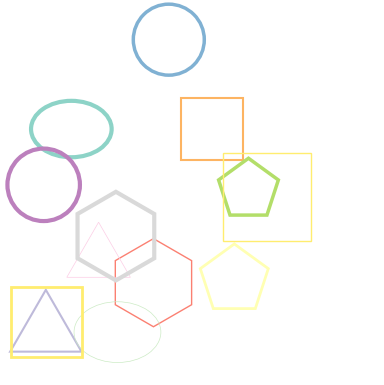[{"shape": "oval", "thickness": 3, "radius": 0.52, "center": [0.185, 0.665]}, {"shape": "pentagon", "thickness": 2, "radius": 0.46, "center": [0.609, 0.274]}, {"shape": "triangle", "thickness": 1.5, "radius": 0.54, "center": [0.119, 0.14]}, {"shape": "hexagon", "thickness": 1, "radius": 0.57, "center": [0.399, 0.266]}, {"shape": "circle", "thickness": 2.5, "radius": 0.46, "center": [0.438, 0.897]}, {"shape": "square", "thickness": 1.5, "radius": 0.4, "center": [0.551, 0.665]}, {"shape": "pentagon", "thickness": 2.5, "radius": 0.41, "center": [0.645, 0.507]}, {"shape": "triangle", "thickness": 0.5, "radius": 0.48, "center": [0.256, 0.327]}, {"shape": "hexagon", "thickness": 3, "radius": 0.58, "center": [0.301, 0.387]}, {"shape": "circle", "thickness": 3, "radius": 0.47, "center": [0.113, 0.52]}, {"shape": "oval", "thickness": 0.5, "radius": 0.56, "center": [0.305, 0.137]}, {"shape": "square", "thickness": 1, "radius": 0.57, "center": [0.694, 0.489]}, {"shape": "square", "thickness": 2, "radius": 0.46, "center": [0.121, 0.164]}]